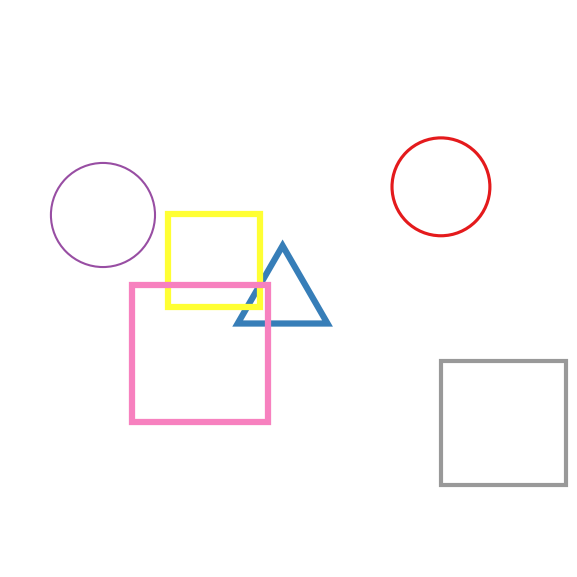[{"shape": "circle", "thickness": 1.5, "radius": 0.42, "center": [0.764, 0.676]}, {"shape": "triangle", "thickness": 3, "radius": 0.45, "center": [0.489, 0.484]}, {"shape": "circle", "thickness": 1, "radius": 0.45, "center": [0.178, 0.627]}, {"shape": "square", "thickness": 3, "radius": 0.4, "center": [0.37, 0.547]}, {"shape": "square", "thickness": 3, "radius": 0.59, "center": [0.346, 0.387]}, {"shape": "square", "thickness": 2, "radius": 0.54, "center": [0.872, 0.266]}]